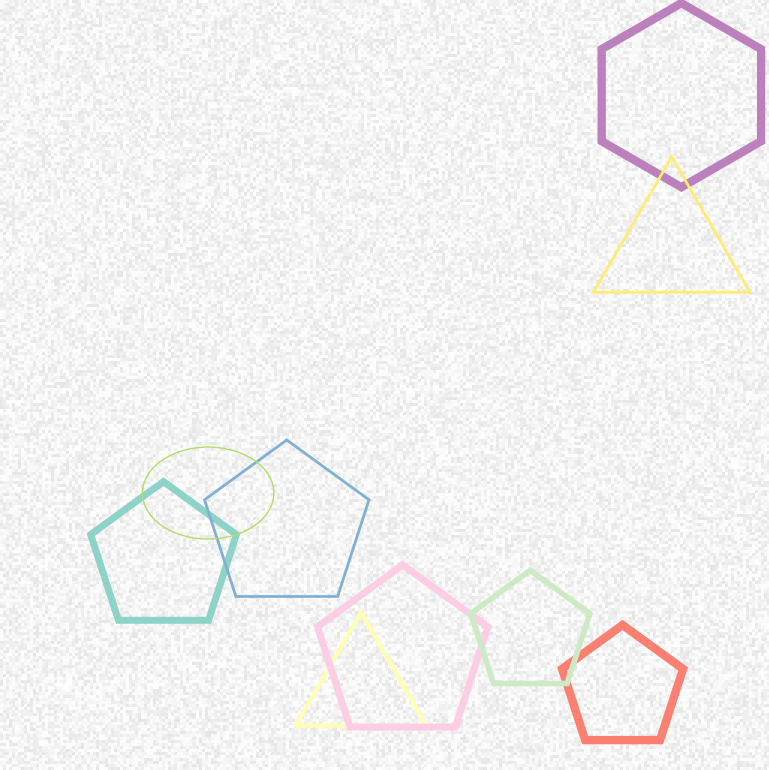[{"shape": "pentagon", "thickness": 2.5, "radius": 0.5, "center": [0.212, 0.275]}, {"shape": "triangle", "thickness": 1.5, "radius": 0.49, "center": [0.469, 0.107]}, {"shape": "pentagon", "thickness": 3, "radius": 0.41, "center": [0.809, 0.106]}, {"shape": "pentagon", "thickness": 1, "radius": 0.56, "center": [0.372, 0.316]}, {"shape": "oval", "thickness": 0.5, "radius": 0.43, "center": [0.27, 0.36]}, {"shape": "pentagon", "thickness": 2.5, "radius": 0.58, "center": [0.523, 0.15]}, {"shape": "hexagon", "thickness": 3, "radius": 0.6, "center": [0.885, 0.876]}, {"shape": "pentagon", "thickness": 2, "radius": 0.41, "center": [0.689, 0.178]}, {"shape": "triangle", "thickness": 1, "radius": 0.59, "center": [0.872, 0.679]}]